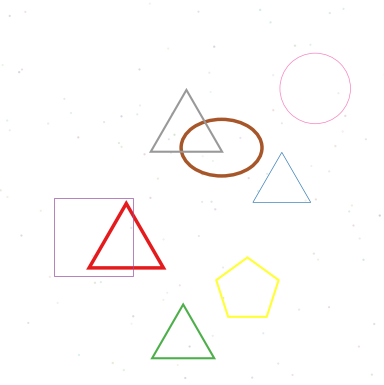[{"shape": "triangle", "thickness": 2.5, "radius": 0.56, "center": [0.328, 0.36]}, {"shape": "triangle", "thickness": 0.5, "radius": 0.43, "center": [0.732, 0.518]}, {"shape": "triangle", "thickness": 1.5, "radius": 0.47, "center": [0.476, 0.116]}, {"shape": "square", "thickness": 0.5, "radius": 0.51, "center": [0.242, 0.384]}, {"shape": "pentagon", "thickness": 1.5, "radius": 0.43, "center": [0.643, 0.246]}, {"shape": "oval", "thickness": 2.5, "radius": 0.53, "center": [0.575, 0.617]}, {"shape": "circle", "thickness": 0.5, "radius": 0.46, "center": [0.819, 0.77]}, {"shape": "triangle", "thickness": 1.5, "radius": 0.53, "center": [0.484, 0.659]}]